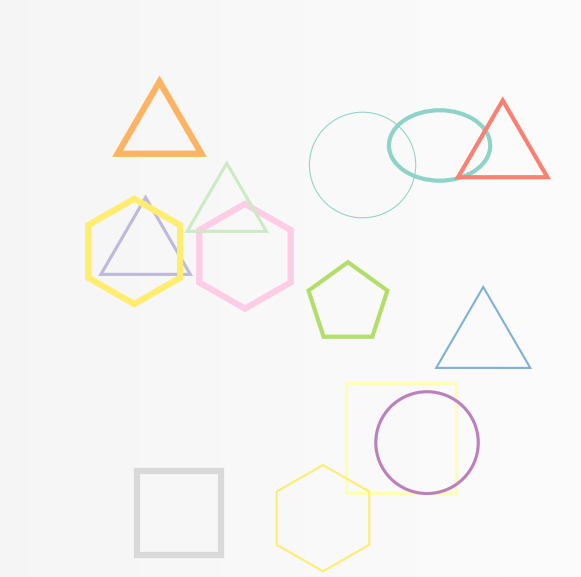[{"shape": "oval", "thickness": 2, "radius": 0.44, "center": [0.756, 0.747]}, {"shape": "circle", "thickness": 0.5, "radius": 0.46, "center": [0.624, 0.713]}, {"shape": "square", "thickness": 1.5, "radius": 0.47, "center": [0.69, 0.241]}, {"shape": "triangle", "thickness": 1.5, "radius": 0.44, "center": [0.25, 0.568]}, {"shape": "triangle", "thickness": 2, "radius": 0.44, "center": [0.865, 0.737]}, {"shape": "triangle", "thickness": 1, "radius": 0.47, "center": [0.831, 0.409]}, {"shape": "triangle", "thickness": 3, "radius": 0.42, "center": [0.274, 0.775]}, {"shape": "pentagon", "thickness": 2, "radius": 0.36, "center": [0.599, 0.474]}, {"shape": "hexagon", "thickness": 3, "radius": 0.45, "center": [0.422, 0.555]}, {"shape": "square", "thickness": 3, "radius": 0.36, "center": [0.308, 0.111]}, {"shape": "circle", "thickness": 1.5, "radius": 0.44, "center": [0.735, 0.233]}, {"shape": "triangle", "thickness": 1.5, "radius": 0.39, "center": [0.39, 0.638]}, {"shape": "hexagon", "thickness": 1, "radius": 0.46, "center": [0.556, 0.102]}, {"shape": "hexagon", "thickness": 3, "radius": 0.46, "center": [0.231, 0.564]}]